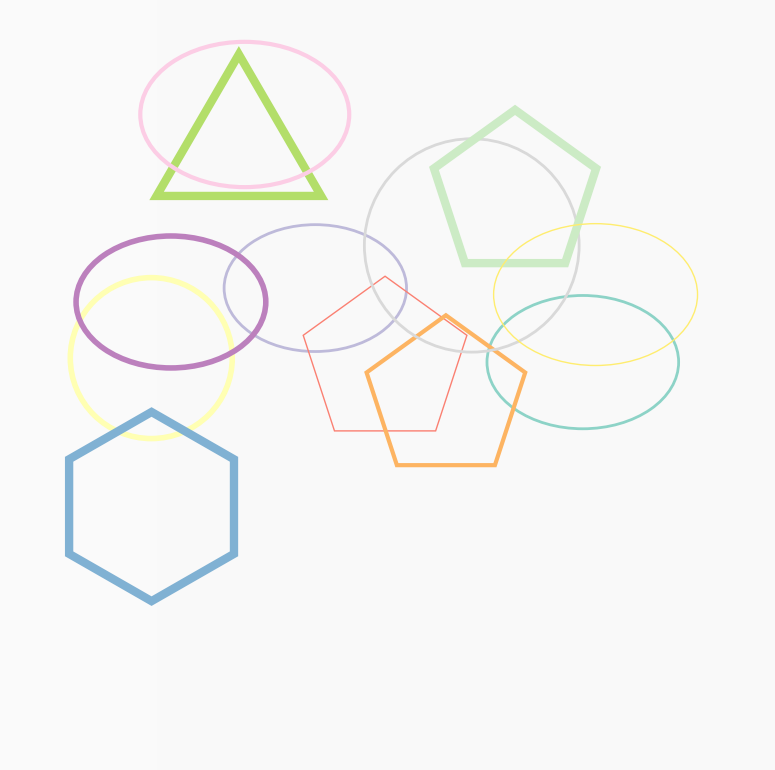[{"shape": "oval", "thickness": 1, "radius": 0.62, "center": [0.752, 0.53]}, {"shape": "circle", "thickness": 2, "radius": 0.52, "center": [0.195, 0.535]}, {"shape": "oval", "thickness": 1, "radius": 0.59, "center": [0.407, 0.626]}, {"shape": "pentagon", "thickness": 0.5, "radius": 0.56, "center": [0.497, 0.53]}, {"shape": "hexagon", "thickness": 3, "radius": 0.61, "center": [0.196, 0.342]}, {"shape": "pentagon", "thickness": 1.5, "radius": 0.54, "center": [0.575, 0.483]}, {"shape": "triangle", "thickness": 3, "radius": 0.61, "center": [0.308, 0.807]}, {"shape": "oval", "thickness": 1.5, "radius": 0.67, "center": [0.316, 0.851]}, {"shape": "circle", "thickness": 1, "radius": 0.69, "center": [0.609, 0.681]}, {"shape": "oval", "thickness": 2, "radius": 0.61, "center": [0.221, 0.608]}, {"shape": "pentagon", "thickness": 3, "radius": 0.55, "center": [0.665, 0.747]}, {"shape": "oval", "thickness": 0.5, "radius": 0.66, "center": [0.768, 0.617]}]